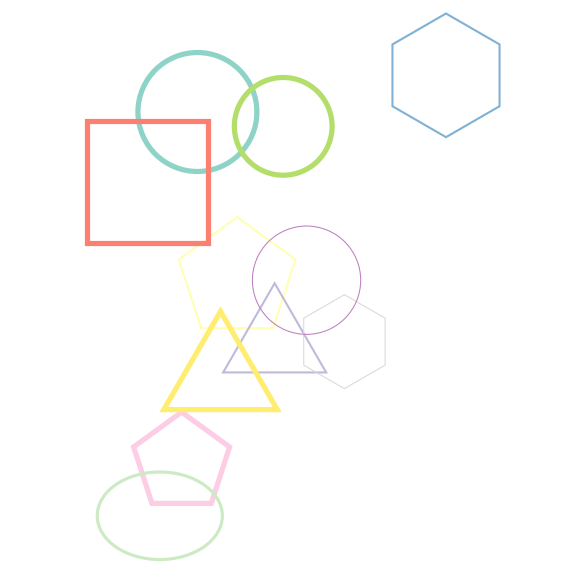[{"shape": "circle", "thickness": 2.5, "radius": 0.51, "center": [0.342, 0.805]}, {"shape": "pentagon", "thickness": 1, "radius": 0.53, "center": [0.411, 0.517]}, {"shape": "triangle", "thickness": 1, "radius": 0.51, "center": [0.476, 0.406]}, {"shape": "square", "thickness": 2.5, "radius": 0.52, "center": [0.255, 0.684]}, {"shape": "hexagon", "thickness": 1, "radius": 0.54, "center": [0.772, 0.869]}, {"shape": "circle", "thickness": 2.5, "radius": 0.42, "center": [0.49, 0.78]}, {"shape": "pentagon", "thickness": 2.5, "radius": 0.44, "center": [0.314, 0.198]}, {"shape": "hexagon", "thickness": 0.5, "radius": 0.41, "center": [0.596, 0.408]}, {"shape": "circle", "thickness": 0.5, "radius": 0.47, "center": [0.531, 0.514]}, {"shape": "oval", "thickness": 1.5, "radius": 0.54, "center": [0.277, 0.106]}, {"shape": "triangle", "thickness": 2.5, "radius": 0.57, "center": [0.382, 0.347]}]